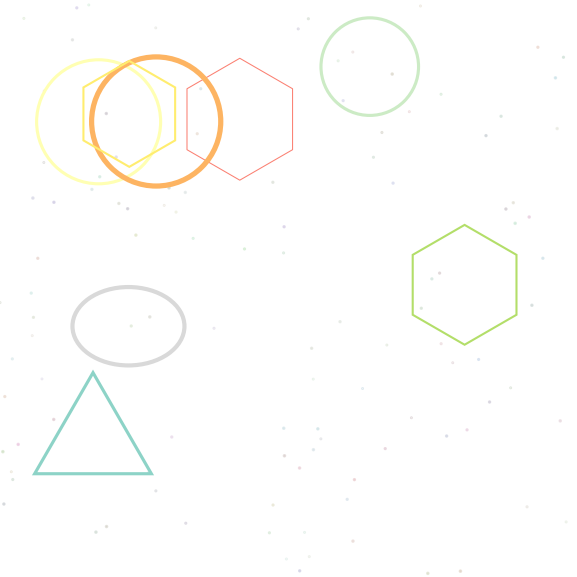[{"shape": "triangle", "thickness": 1.5, "radius": 0.58, "center": [0.161, 0.237]}, {"shape": "circle", "thickness": 1.5, "radius": 0.54, "center": [0.171, 0.788]}, {"shape": "hexagon", "thickness": 0.5, "radius": 0.53, "center": [0.415, 0.793]}, {"shape": "circle", "thickness": 2.5, "radius": 0.56, "center": [0.27, 0.789]}, {"shape": "hexagon", "thickness": 1, "radius": 0.52, "center": [0.804, 0.506]}, {"shape": "oval", "thickness": 2, "radius": 0.48, "center": [0.222, 0.434]}, {"shape": "circle", "thickness": 1.5, "radius": 0.42, "center": [0.64, 0.884]}, {"shape": "hexagon", "thickness": 1, "radius": 0.46, "center": [0.224, 0.802]}]